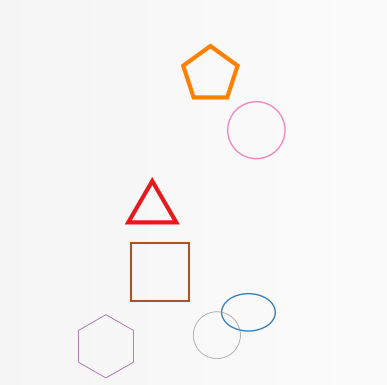[{"shape": "triangle", "thickness": 3, "radius": 0.36, "center": [0.393, 0.458]}, {"shape": "oval", "thickness": 1, "radius": 0.35, "center": [0.641, 0.189]}, {"shape": "hexagon", "thickness": 0.5, "radius": 0.41, "center": [0.273, 0.1]}, {"shape": "pentagon", "thickness": 3, "radius": 0.37, "center": [0.543, 0.807]}, {"shape": "square", "thickness": 1.5, "radius": 0.37, "center": [0.414, 0.294]}, {"shape": "circle", "thickness": 1, "radius": 0.37, "center": [0.662, 0.662]}, {"shape": "circle", "thickness": 0.5, "radius": 0.3, "center": [0.56, 0.129]}]